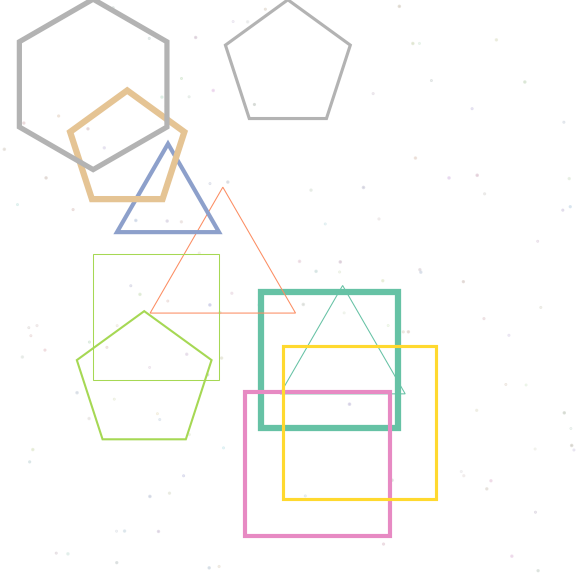[{"shape": "triangle", "thickness": 0.5, "radius": 0.63, "center": [0.593, 0.38]}, {"shape": "square", "thickness": 3, "radius": 0.59, "center": [0.571, 0.376]}, {"shape": "triangle", "thickness": 0.5, "radius": 0.73, "center": [0.386, 0.53]}, {"shape": "triangle", "thickness": 2, "radius": 0.51, "center": [0.291, 0.648]}, {"shape": "square", "thickness": 2, "radius": 0.62, "center": [0.55, 0.196]}, {"shape": "pentagon", "thickness": 1, "radius": 0.61, "center": [0.25, 0.338]}, {"shape": "square", "thickness": 0.5, "radius": 0.55, "center": [0.27, 0.451]}, {"shape": "square", "thickness": 1.5, "radius": 0.66, "center": [0.623, 0.268]}, {"shape": "pentagon", "thickness": 3, "radius": 0.52, "center": [0.22, 0.738]}, {"shape": "hexagon", "thickness": 2.5, "radius": 0.74, "center": [0.161, 0.853]}, {"shape": "pentagon", "thickness": 1.5, "radius": 0.57, "center": [0.498, 0.886]}]